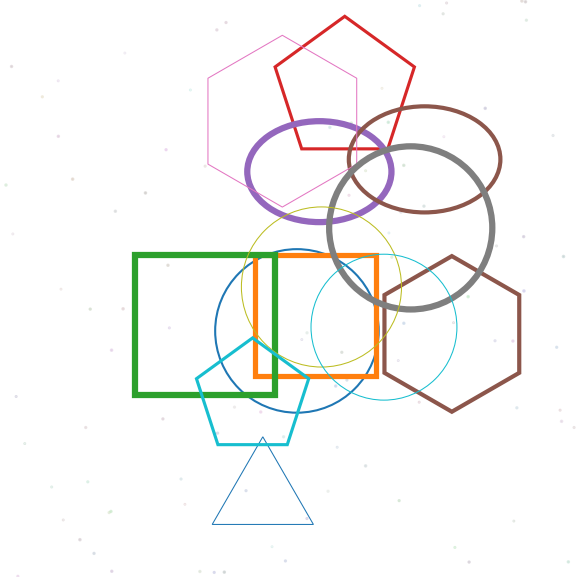[{"shape": "circle", "thickness": 1, "radius": 0.71, "center": [0.514, 0.426]}, {"shape": "triangle", "thickness": 0.5, "radius": 0.51, "center": [0.455, 0.142]}, {"shape": "square", "thickness": 2.5, "radius": 0.52, "center": [0.546, 0.453]}, {"shape": "square", "thickness": 3, "radius": 0.61, "center": [0.355, 0.436]}, {"shape": "pentagon", "thickness": 1.5, "radius": 0.63, "center": [0.597, 0.844]}, {"shape": "oval", "thickness": 3, "radius": 0.62, "center": [0.553, 0.702]}, {"shape": "oval", "thickness": 2, "radius": 0.66, "center": [0.735, 0.723]}, {"shape": "hexagon", "thickness": 2, "radius": 0.67, "center": [0.782, 0.421]}, {"shape": "hexagon", "thickness": 0.5, "radius": 0.74, "center": [0.489, 0.789]}, {"shape": "circle", "thickness": 3, "radius": 0.71, "center": [0.711, 0.605]}, {"shape": "circle", "thickness": 0.5, "radius": 0.69, "center": [0.557, 0.502]}, {"shape": "circle", "thickness": 0.5, "radius": 0.63, "center": [0.665, 0.433]}, {"shape": "pentagon", "thickness": 1.5, "radius": 0.51, "center": [0.437, 0.312]}]